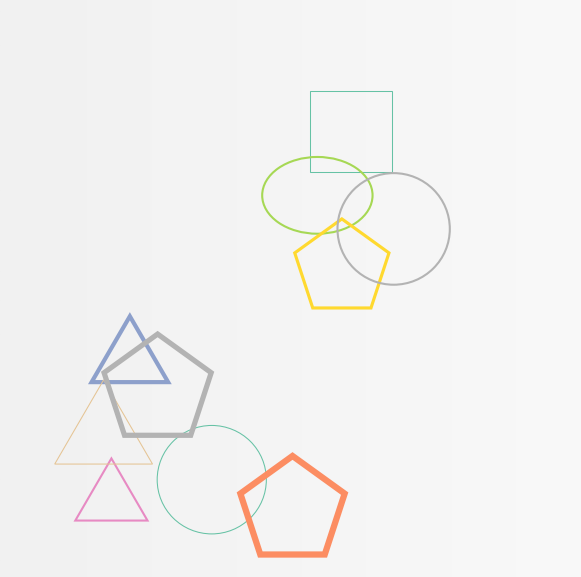[{"shape": "circle", "thickness": 0.5, "radius": 0.47, "center": [0.364, 0.169]}, {"shape": "square", "thickness": 0.5, "radius": 0.35, "center": [0.604, 0.772]}, {"shape": "pentagon", "thickness": 3, "radius": 0.47, "center": [0.503, 0.115]}, {"shape": "triangle", "thickness": 2, "radius": 0.38, "center": [0.223, 0.375]}, {"shape": "triangle", "thickness": 1, "radius": 0.36, "center": [0.192, 0.134]}, {"shape": "oval", "thickness": 1, "radius": 0.47, "center": [0.546, 0.661]}, {"shape": "pentagon", "thickness": 1.5, "radius": 0.43, "center": [0.588, 0.535]}, {"shape": "triangle", "thickness": 0.5, "radius": 0.49, "center": [0.178, 0.244]}, {"shape": "pentagon", "thickness": 2.5, "radius": 0.48, "center": [0.271, 0.324]}, {"shape": "circle", "thickness": 1, "radius": 0.48, "center": [0.677, 0.603]}]